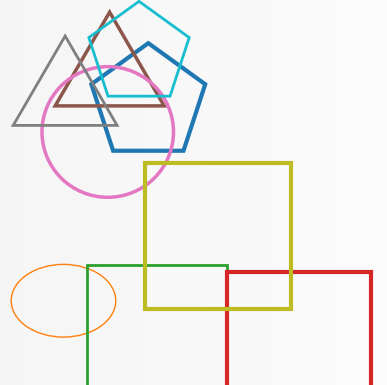[{"shape": "pentagon", "thickness": 3, "radius": 0.77, "center": [0.383, 0.733]}, {"shape": "oval", "thickness": 1, "radius": 0.67, "center": [0.164, 0.219]}, {"shape": "square", "thickness": 2, "radius": 0.91, "center": [0.405, 0.131]}, {"shape": "square", "thickness": 3, "radius": 0.92, "center": [0.772, 0.108]}, {"shape": "triangle", "thickness": 2.5, "radius": 0.81, "center": [0.283, 0.806]}, {"shape": "circle", "thickness": 2.5, "radius": 0.85, "center": [0.278, 0.657]}, {"shape": "triangle", "thickness": 2, "radius": 0.77, "center": [0.168, 0.752]}, {"shape": "square", "thickness": 3, "radius": 0.94, "center": [0.562, 0.386]}, {"shape": "pentagon", "thickness": 2, "radius": 0.68, "center": [0.359, 0.86]}]